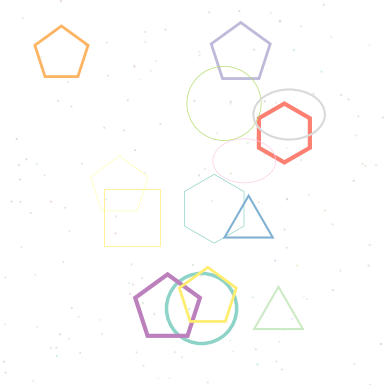[{"shape": "hexagon", "thickness": 0.5, "radius": 0.45, "center": [0.556, 0.458]}, {"shape": "circle", "thickness": 2.5, "radius": 0.46, "center": [0.524, 0.199]}, {"shape": "pentagon", "thickness": 0.5, "radius": 0.39, "center": [0.31, 0.516]}, {"shape": "pentagon", "thickness": 2, "radius": 0.4, "center": [0.625, 0.861]}, {"shape": "hexagon", "thickness": 3, "radius": 0.38, "center": [0.739, 0.655]}, {"shape": "triangle", "thickness": 1.5, "radius": 0.36, "center": [0.646, 0.419]}, {"shape": "pentagon", "thickness": 2, "radius": 0.36, "center": [0.16, 0.86]}, {"shape": "circle", "thickness": 0.5, "radius": 0.48, "center": [0.582, 0.731]}, {"shape": "oval", "thickness": 0.5, "radius": 0.41, "center": [0.635, 0.582]}, {"shape": "oval", "thickness": 1.5, "radius": 0.46, "center": [0.751, 0.703]}, {"shape": "pentagon", "thickness": 3, "radius": 0.44, "center": [0.435, 0.199]}, {"shape": "triangle", "thickness": 1.5, "radius": 0.37, "center": [0.723, 0.182]}, {"shape": "pentagon", "thickness": 2, "radius": 0.39, "center": [0.54, 0.228]}, {"shape": "square", "thickness": 0.5, "radius": 0.37, "center": [0.342, 0.435]}]